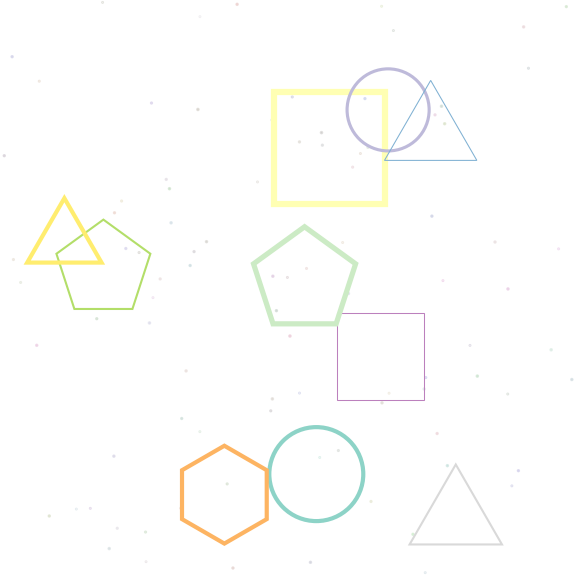[{"shape": "circle", "thickness": 2, "radius": 0.41, "center": [0.548, 0.178]}, {"shape": "square", "thickness": 3, "radius": 0.48, "center": [0.571, 0.743]}, {"shape": "circle", "thickness": 1.5, "radius": 0.36, "center": [0.672, 0.809]}, {"shape": "triangle", "thickness": 0.5, "radius": 0.46, "center": [0.746, 0.768]}, {"shape": "hexagon", "thickness": 2, "radius": 0.42, "center": [0.389, 0.143]}, {"shape": "pentagon", "thickness": 1, "radius": 0.43, "center": [0.179, 0.533]}, {"shape": "triangle", "thickness": 1, "radius": 0.46, "center": [0.789, 0.103]}, {"shape": "square", "thickness": 0.5, "radius": 0.38, "center": [0.659, 0.382]}, {"shape": "pentagon", "thickness": 2.5, "radius": 0.46, "center": [0.527, 0.514]}, {"shape": "triangle", "thickness": 2, "radius": 0.37, "center": [0.111, 0.582]}]